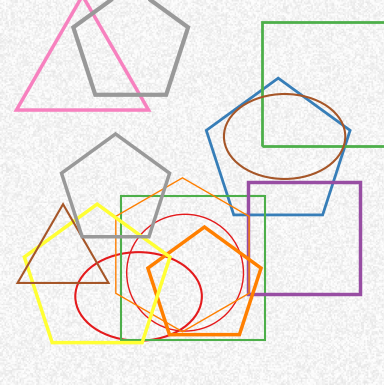[{"shape": "circle", "thickness": 1, "radius": 0.76, "center": [0.481, 0.292]}, {"shape": "oval", "thickness": 1.5, "radius": 0.82, "center": [0.36, 0.23]}, {"shape": "pentagon", "thickness": 2, "radius": 0.98, "center": [0.723, 0.601]}, {"shape": "square", "thickness": 2, "radius": 0.8, "center": [0.84, 0.781]}, {"shape": "square", "thickness": 1.5, "radius": 0.94, "center": [0.502, 0.303]}, {"shape": "square", "thickness": 2.5, "radius": 0.73, "center": [0.789, 0.382]}, {"shape": "pentagon", "thickness": 2.5, "radius": 0.77, "center": [0.531, 0.256]}, {"shape": "hexagon", "thickness": 1, "radius": 1.0, "center": [0.474, 0.338]}, {"shape": "pentagon", "thickness": 2.5, "radius": 0.99, "center": [0.252, 0.271]}, {"shape": "triangle", "thickness": 1.5, "radius": 0.68, "center": [0.164, 0.333]}, {"shape": "oval", "thickness": 1.5, "radius": 0.79, "center": [0.739, 0.645]}, {"shape": "triangle", "thickness": 2.5, "radius": 0.99, "center": [0.214, 0.813]}, {"shape": "pentagon", "thickness": 3, "radius": 0.78, "center": [0.34, 0.881]}, {"shape": "pentagon", "thickness": 2.5, "radius": 0.74, "center": [0.3, 0.504]}]